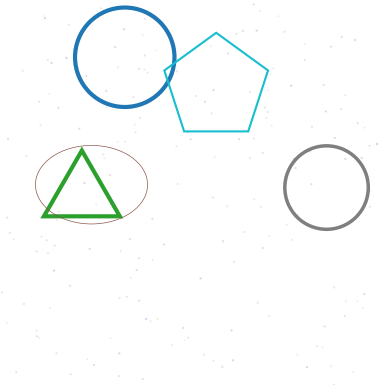[{"shape": "circle", "thickness": 3, "radius": 0.65, "center": [0.324, 0.851]}, {"shape": "triangle", "thickness": 3, "radius": 0.57, "center": [0.213, 0.495]}, {"shape": "oval", "thickness": 0.5, "radius": 0.73, "center": [0.238, 0.52]}, {"shape": "circle", "thickness": 2.5, "radius": 0.54, "center": [0.848, 0.513]}, {"shape": "pentagon", "thickness": 1.5, "radius": 0.71, "center": [0.562, 0.773]}]